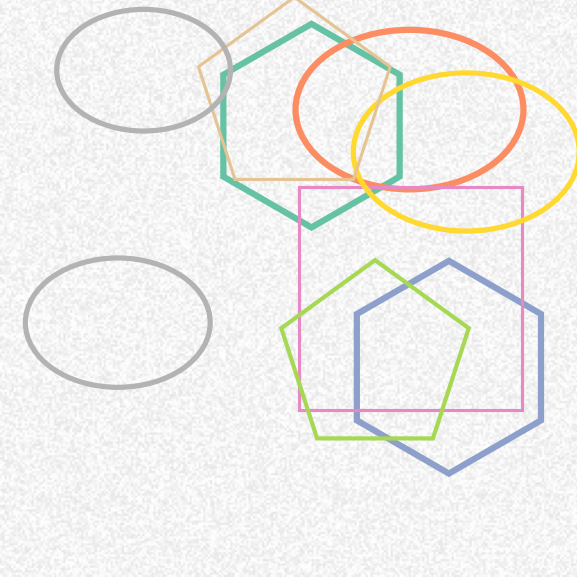[{"shape": "hexagon", "thickness": 3, "radius": 0.88, "center": [0.539, 0.782]}, {"shape": "oval", "thickness": 3, "radius": 0.99, "center": [0.709, 0.809]}, {"shape": "hexagon", "thickness": 3, "radius": 0.92, "center": [0.777, 0.363]}, {"shape": "square", "thickness": 1.5, "radius": 0.96, "center": [0.711, 0.482]}, {"shape": "pentagon", "thickness": 2, "radius": 0.85, "center": [0.649, 0.378]}, {"shape": "oval", "thickness": 2.5, "radius": 0.98, "center": [0.807, 0.736]}, {"shape": "pentagon", "thickness": 1.5, "radius": 0.87, "center": [0.51, 0.83]}, {"shape": "oval", "thickness": 2.5, "radius": 0.8, "center": [0.204, 0.44]}, {"shape": "oval", "thickness": 2.5, "radius": 0.75, "center": [0.249, 0.878]}]